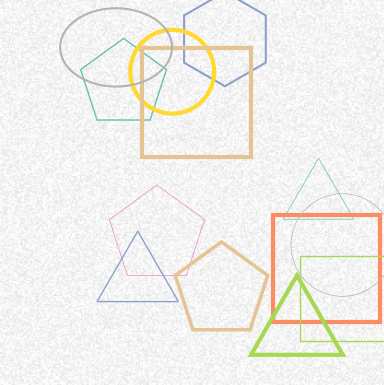[{"shape": "pentagon", "thickness": 1, "radius": 0.59, "center": [0.321, 0.783]}, {"shape": "triangle", "thickness": 0.5, "radius": 0.53, "center": [0.827, 0.484]}, {"shape": "square", "thickness": 3, "radius": 0.7, "center": [0.848, 0.302]}, {"shape": "hexagon", "thickness": 1.5, "radius": 0.61, "center": [0.584, 0.899]}, {"shape": "triangle", "thickness": 1, "radius": 0.61, "center": [0.358, 0.278]}, {"shape": "pentagon", "thickness": 0.5, "radius": 0.65, "center": [0.408, 0.389]}, {"shape": "square", "thickness": 1, "radius": 0.55, "center": [0.89, 0.226]}, {"shape": "triangle", "thickness": 3, "radius": 0.69, "center": [0.771, 0.147]}, {"shape": "circle", "thickness": 3, "radius": 0.54, "center": [0.447, 0.814]}, {"shape": "square", "thickness": 3, "radius": 0.71, "center": [0.511, 0.733]}, {"shape": "pentagon", "thickness": 2.5, "radius": 0.63, "center": [0.575, 0.246]}, {"shape": "oval", "thickness": 1.5, "radius": 0.73, "center": [0.301, 0.877]}, {"shape": "circle", "thickness": 0.5, "radius": 0.67, "center": [0.889, 0.364]}]